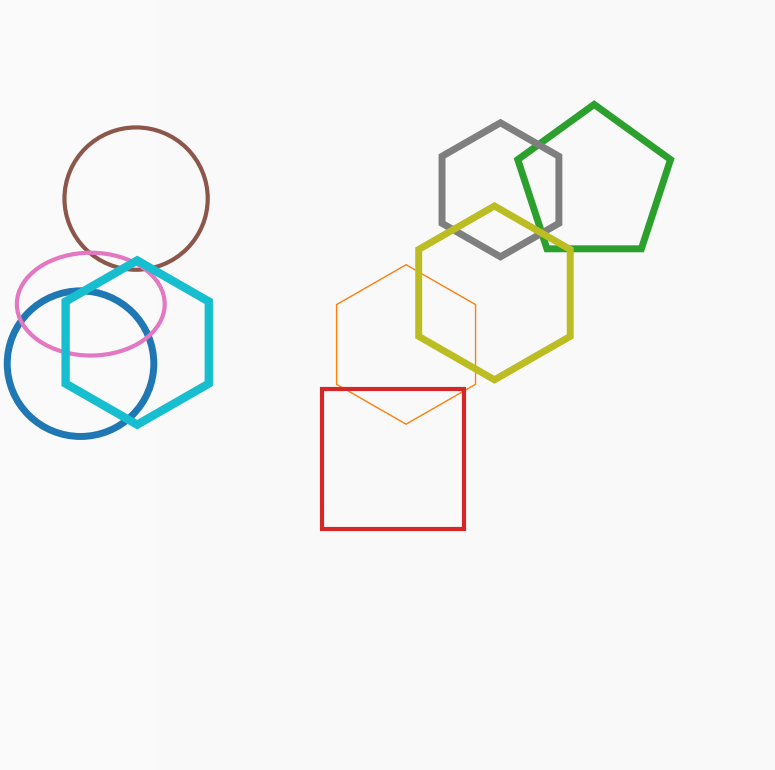[{"shape": "circle", "thickness": 2.5, "radius": 0.47, "center": [0.104, 0.528]}, {"shape": "hexagon", "thickness": 0.5, "radius": 0.52, "center": [0.524, 0.553]}, {"shape": "pentagon", "thickness": 2.5, "radius": 0.52, "center": [0.767, 0.761]}, {"shape": "square", "thickness": 1.5, "radius": 0.46, "center": [0.507, 0.404]}, {"shape": "circle", "thickness": 1.5, "radius": 0.46, "center": [0.176, 0.742]}, {"shape": "oval", "thickness": 1.5, "radius": 0.48, "center": [0.117, 0.605]}, {"shape": "hexagon", "thickness": 2.5, "radius": 0.44, "center": [0.646, 0.754]}, {"shape": "hexagon", "thickness": 2.5, "radius": 0.56, "center": [0.638, 0.62]}, {"shape": "hexagon", "thickness": 3, "radius": 0.53, "center": [0.177, 0.555]}]